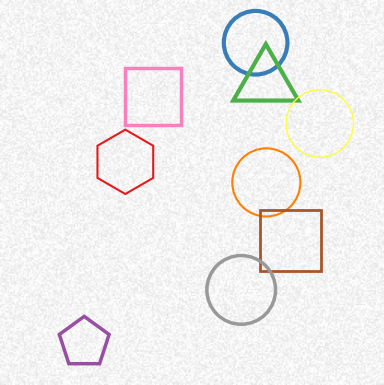[{"shape": "hexagon", "thickness": 1.5, "radius": 0.42, "center": [0.326, 0.58]}, {"shape": "circle", "thickness": 3, "radius": 0.41, "center": [0.664, 0.889]}, {"shape": "triangle", "thickness": 3, "radius": 0.49, "center": [0.69, 0.788]}, {"shape": "pentagon", "thickness": 2.5, "radius": 0.34, "center": [0.219, 0.11]}, {"shape": "circle", "thickness": 1.5, "radius": 0.44, "center": [0.692, 0.526]}, {"shape": "circle", "thickness": 1, "radius": 0.44, "center": [0.831, 0.679]}, {"shape": "square", "thickness": 2, "radius": 0.4, "center": [0.753, 0.376]}, {"shape": "square", "thickness": 2.5, "radius": 0.36, "center": [0.397, 0.75]}, {"shape": "circle", "thickness": 2.5, "radius": 0.45, "center": [0.627, 0.247]}]